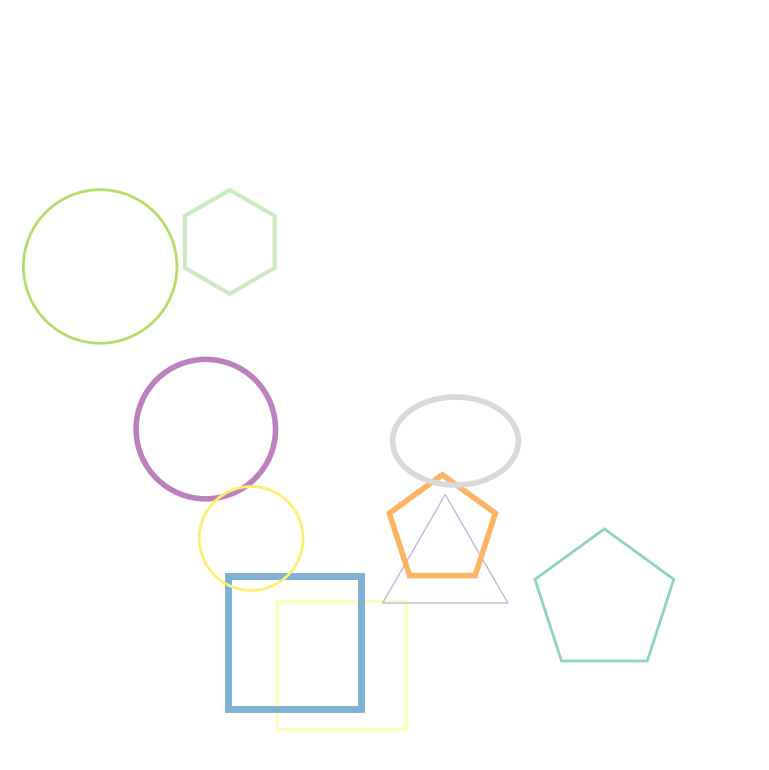[{"shape": "pentagon", "thickness": 1, "radius": 0.47, "center": [0.785, 0.218]}, {"shape": "square", "thickness": 1, "radius": 0.42, "center": [0.444, 0.136]}, {"shape": "triangle", "thickness": 0.5, "radius": 0.47, "center": [0.578, 0.264]}, {"shape": "square", "thickness": 2.5, "radius": 0.43, "center": [0.383, 0.166]}, {"shape": "pentagon", "thickness": 2, "radius": 0.36, "center": [0.574, 0.311]}, {"shape": "circle", "thickness": 1, "radius": 0.5, "center": [0.13, 0.654]}, {"shape": "oval", "thickness": 2, "radius": 0.41, "center": [0.592, 0.427]}, {"shape": "circle", "thickness": 2, "radius": 0.45, "center": [0.267, 0.443]}, {"shape": "hexagon", "thickness": 1.5, "radius": 0.34, "center": [0.298, 0.686]}, {"shape": "circle", "thickness": 1, "radius": 0.34, "center": [0.326, 0.301]}]